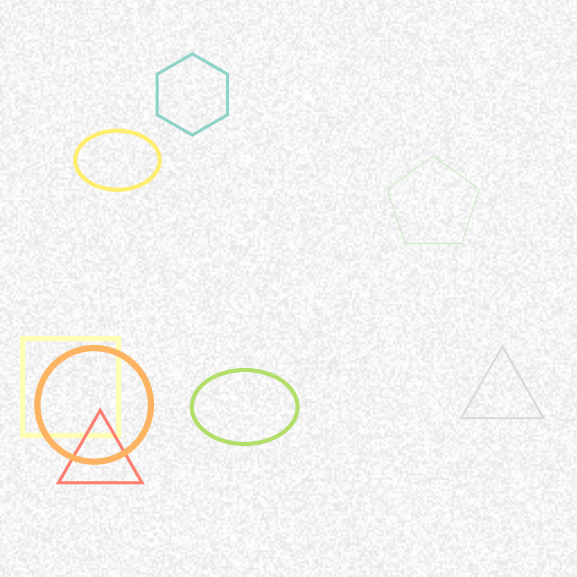[{"shape": "hexagon", "thickness": 1.5, "radius": 0.35, "center": [0.333, 0.836]}, {"shape": "square", "thickness": 2.5, "radius": 0.42, "center": [0.121, 0.33]}, {"shape": "triangle", "thickness": 1.5, "radius": 0.42, "center": [0.174, 0.205]}, {"shape": "circle", "thickness": 3, "radius": 0.49, "center": [0.163, 0.298]}, {"shape": "oval", "thickness": 2, "radius": 0.46, "center": [0.424, 0.294]}, {"shape": "triangle", "thickness": 1, "radius": 0.41, "center": [0.87, 0.316]}, {"shape": "pentagon", "thickness": 0.5, "radius": 0.42, "center": [0.75, 0.645]}, {"shape": "oval", "thickness": 2, "radius": 0.37, "center": [0.203, 0.722]}]